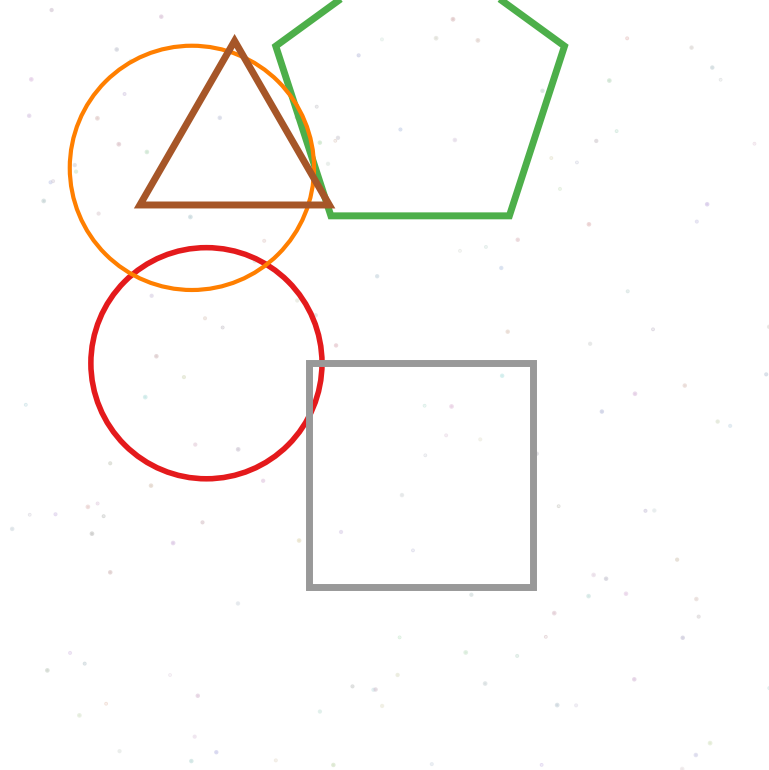[{"shape": "circle", "thickness": 2, "radius": 0.75, "center": [0.268, 0.528]}, {"shape": "pentagon", "thickness": 2.5, "radius": 0.99, "center": [0.546, 0.879]}, {"shape": "circle", "thickness": 1.5, "radius": 0.79, "center": [0.249, 0.782]}, {"shape": "triangle", "thickness": 2.5, "radius": 0.71, "center": [0.305, 0.805]}, {"shape": "square", "thickness": 2.5, "radius": 0.73, "center": [0.547, 0.383]}]